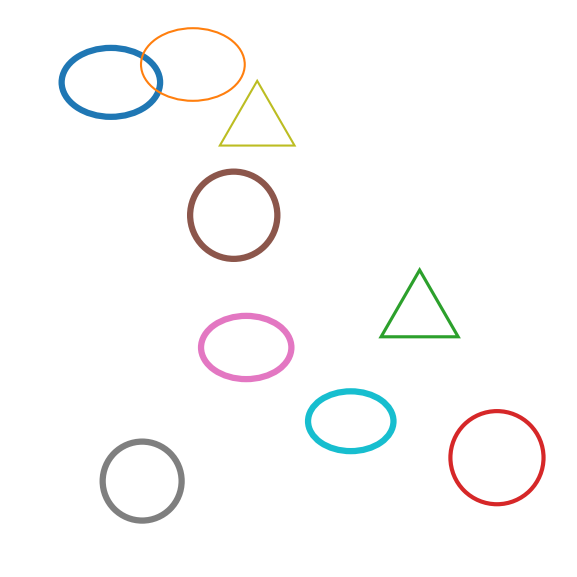[{"shape": "oval", "thickness": 3, "radius": 0.43, "center": [0.192, 0.857]}, {"shape": "oval", "thickness": 1, "radius": 0.45, "center": [0.334, 0.887]}, {"shape": "triangle", "thickness": 1.5, "radius": 0.39, "center": [0.727, 0.454]}, {"shape": "circle", "thickness": 2, "radius": 0.4, "center": [0.861, 0.207]}, {"shape": "circle", "thickness": 3, "radius": 0.38, "center": [0.405, 0.626]}, {"shape": "oval", "thickness": 3, "radius": 0.39, "center": [0.426, 0.397]}, {"shape": "circle", "thickness": 3, "radius": 0.34, "center": [0.246, 0.166]}, {"shape": "triangle", "thickness": 1, "radius": 0.37, "center": [0.445, 0.784]}, {"shape": "oval", "thickness": 3, "radius": 0.37, "center": [0.607, 0.27]}]